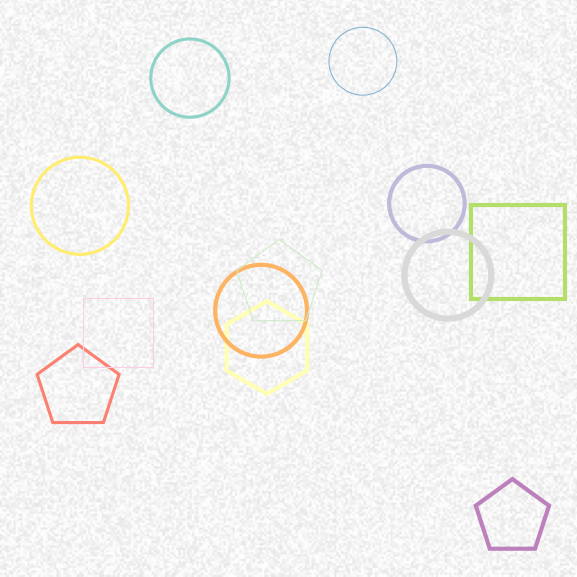[{"shape": "circle", "thickness": 1.5, "radius": 0.34, "center": [0.329, 0.864]}, {"shape": "hexagon", "thickness": 2, "radius": 0.4, "center": [0.462, 0.397]}, {"shape": "circle", "thickness": 2, "radius": 0.33, "center": [0.739, 0.647]}, {"shape": "pentagon", "thickness": 1.5, "radius": 0.37, "center": [0.135, 0.328]}, {"shape": "circle", "thickness": 0.5, "radius": 0.29, "center": [0.628, 0.893]}, {"shape": "circle", "thickness": 2, "radius": 0.4, "center": [0.452, 0.461]}, {"shape": "square", "thickness": 2, "radius": 0.41, "center": [0.897, 0.563]}, {"shape": "square", "thickness": 0.5, "radius": 0.3, "center": [0.205, 0.423]}, {"shape": "circle", "thickness": 3, "radius": 0.38, "center": [0.776, 0.523]}, {"shape": "pentagon", "thickness": 2, "radius": 0.33, "center": [0.887, 0.103]}, {"shape": "pentagon", "thickness": 0.5, "radius": 0.39, "center": [0.484, 0.507]}, {"shape": "circle", "thickness": 1.5, "radius": 0.42, "center": [0.138, 0.643]}]